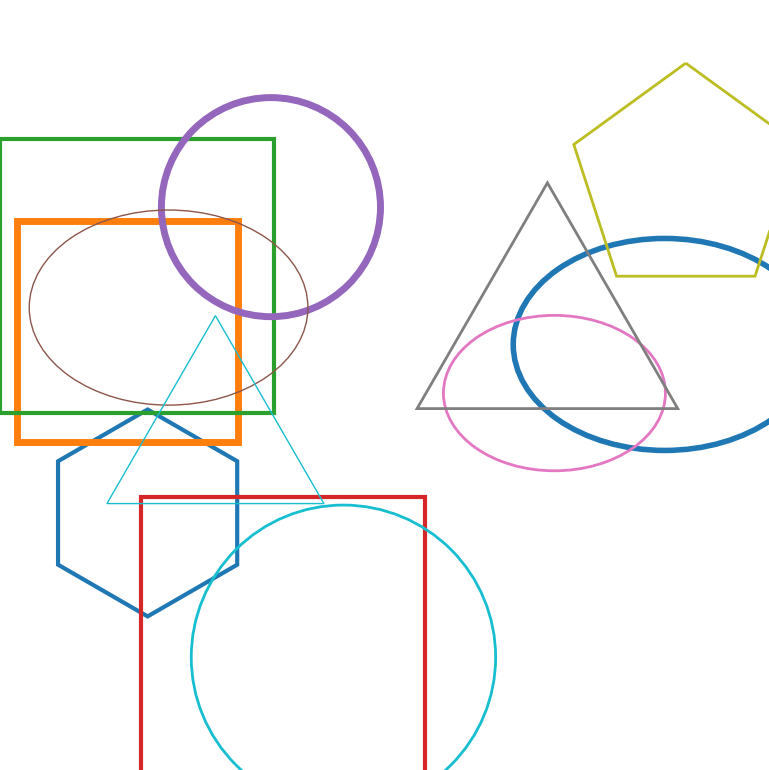[{"shape": "oval", "thickness": 2, "radius": 0.98, "center": [0.863, 0.553]}, {"shape": "hexagon", "thickness": 1.5, "radius": 0.67, "center": [0.192, 0.334]}, {"shape": "square", "thickness": 2.5, "radius": 0.72, "center": [0.166, 0.569]}, {"shape": "square", "thickness": 1.5, "radius": 0.89, "center": [0.178, 0.641]}, {"shape": "square", "thickness": 1.5, "radius": 0.92, "center": [0.367, 0.17]}, {"shape": "circle", "thickness": 2.5, "radius": 0.71, "center": [0.352, 0.731]}, {"shape": "oval", "thickness": 0.5, "radius": 0.9, "center": [0.219, 0.601]}, {"shape": "oval", "thickness": 1, "radius": 0.72, "center": [0.72, 0.49]}, {"shape": "triangle", "thickness": 1, "radius": 0.98, "center": [0.711, 0.567]}, {"shape": "pentagon", "thickness": 1, "radius": 0.76, "center": [0.891, 0.765]}, {"shape": "circle", "thickness": 1, "radius": 0.99, "center": [0.446, 0.146]}, {"shape": "triangle", "thickness": 0.5, "radius": 0.81, "center": [0.28, 0.427]}]